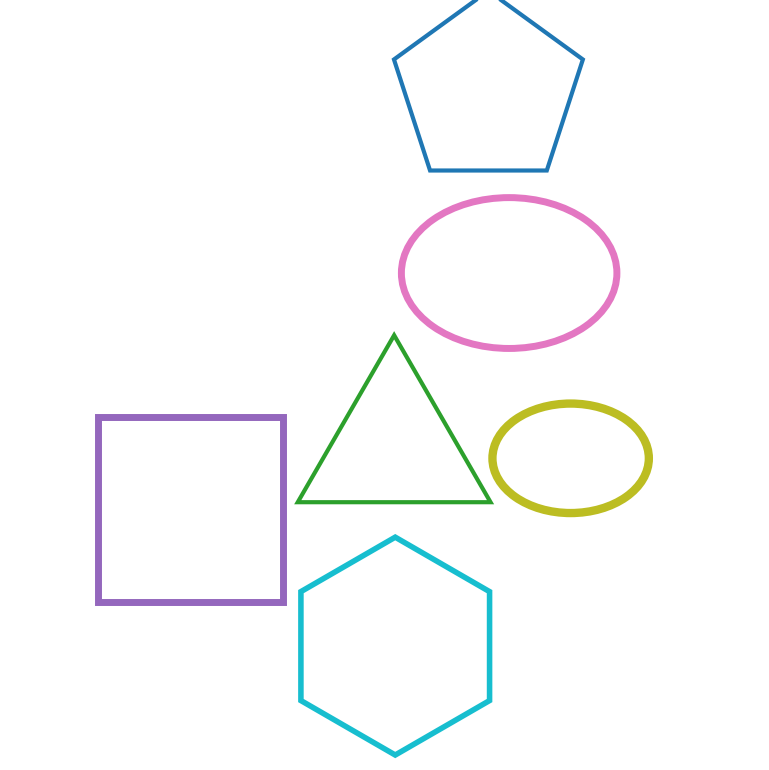[{"shape": "pentagon", "thickness": 1.5, "radius": 0.64, "center": [0.634, 0.883]}, {"shape": "triangle", "thickness": 1.5, "radius": 0.72, "center": [0.512, 0.42]}, {"shape": "square", "thickness": 2.5, "radius": 0.6, "center": [0.248, 0.339]}, {"shape": "oval", "thickness": 2.5, "radius": 0.7, "center": [0.661, 0.645]}, {"shape": "oval", "thickness": 3, "radius": 0.51, "center": [0.741, 0.405]}, {"shape": "hexagon", "thickness": 2, "radius": 0.71, "center": [0.513, 0.161]}]